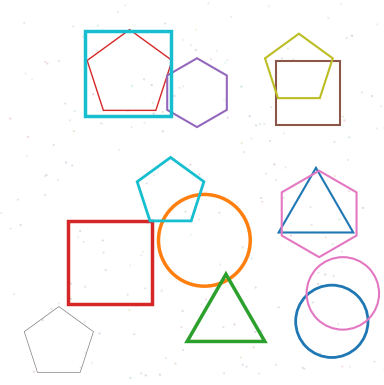[{"shape": "triangle", "thickness": 1.5, "radius": 0.56, "center": [0.821, 0.452]}, {"shape": "circle", "thickness": 2, "radius": 0.47, "center": [0.862, 0.165]}, {"shape": "circle", "thickness": 2.5, "radius": 0.6, "center": [0.531, 0.376]}, {"shape": "triangle", "thickness": 2.5, "radius": 0.58, "center": [0.587, 0.171]}, {"shape": "square", "thickness": 2.5, "radius": 0.54, "center": [0.285, 0.318]}, {"shape": "pentagon", "thickness": 1, "radius": 0.58, "center": [0.337, 0.807]}, {"shape": "hexagon", "thickness": 1.5, "radius": 0.45, "center": [0.512, 0.759]}, {"shape": "square", "thickness": 1.5, "radius": 0.42, "center": [0.801, 0.758]}, {"shape": "hexagon", "thickness": 1.5, "radius": 0.56, "center": [0.829, 0.444]}, {"shape": "circle", "thickness": 1.5, "radius": 0.47, "center": [0.89, 0.238]}, {"shape": "pentagon", "thickness": 0.5, "radius": 0.47, "center": [0.153, 0.109]}, {"shape": "pentagon", "thickness": 1.5, "radius": 0.46, "center": [0.776, 0.82]}, {"shape": "pentagon", "thickness": 2, "radius": 0.46, "center": [0.443, 0.5]}, {"shape": "square", "thickness": 2.5, "radius": 0.56, "center": [0.333, 0.809]}]